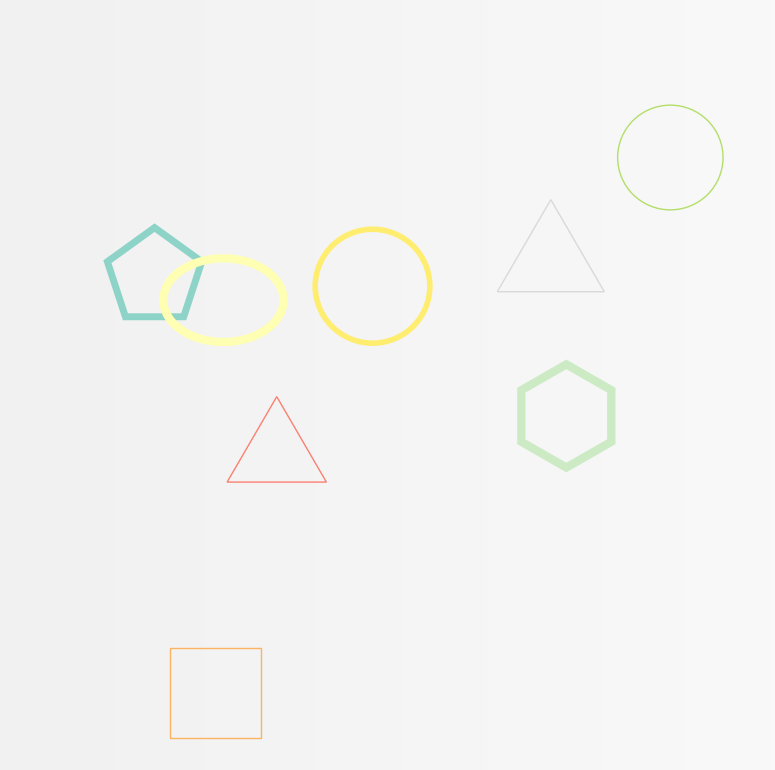[{"shape": "pentagon", "thickness": 2.5, "radius": 0.32, "center": [0.199, 0.64]}, {"shape": "oval", "thickness": 3, "radius": 0.39, "center": [0.288, 0.61]}, {"shape": "triangle", "thickness": 0.5, "radius": 0.37, "center": [0.357, 0.411]}, {"shape": "square", "thickness": 0.5, "radius": 0.29, "center": [0.277, 0.1]}, {"shape": "circle", "thickness": 0.5, "radius": 0.34, "center": [0.865, 0.795]}, {"shape": "triangle", "thickness": 0.5, "radius": 0.4, "center": [0.711, 0.661]}, {"shape": "hexagon", "thickness": 3, "radius": 0.34, "center": [0.731, 0.46]}, {"shape": "circle", "thickness": 2, "radius": 0.37, "center": [0.481, 0.628]}]